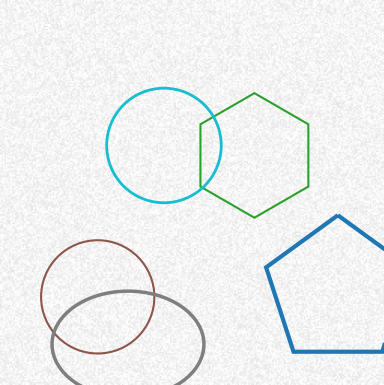[{"shape": "pentagon", "thickness": 3, "radius": 0.98, "center": [0.878, 0.245]}, {"shape": "hexagon", "thickness": 1.5, "radius": 0.81, "center": [0.661, 0.596]}, {"shape": "circle", "thickness": 1.5, "radius": 0.74, "center": [0.254, 0.229]}, {"shape": "oval", "thickness": 2.5, "radius": 0.99, "center": [0.332, 0.106]}, {"shape": "circle", "thickness": 2, "radius": 0.74, "center": [0.426, 0.622]}]